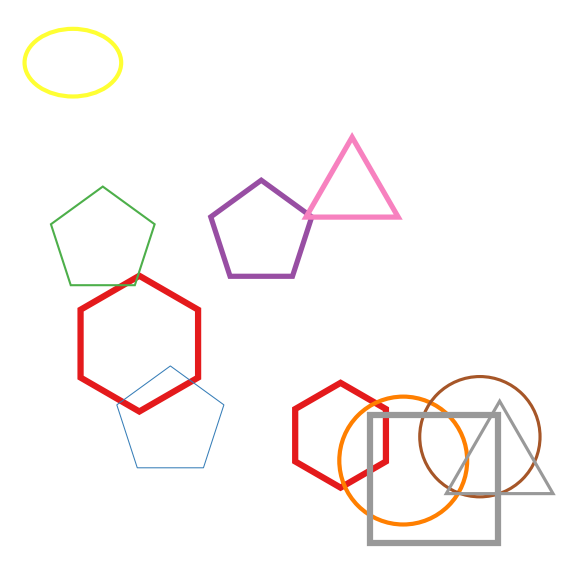[{"shape": "hexagon", "thickness": 3, "radius": 0.59, "center": [0.241, 0.404]}, {"shape": "hexagon", "thickness": 3, "radius": 0.45, "center": [0.59, 0.245]}, {"shape": "pentagon", "thickness": 0.5, "radius": 0.49, "center": [0.295, 0.268]}, {"shape": "pentagon", "thickness": 1, "radius": 0.47, "center": [0.178, 0.582]}, {"shape": "pentagon", "thickness": 2.5, "radius": 0.46, "center": [0.452, 0.595]}, {"shape": "circle", "thickness": 2, "radius": 0.55, "center": [0.698, 0.202]}, {"shape": "oval", "thickness": 2, "radius": 0.42, "center": [0.126, 0.891]}, {"shape": "circle", "thickness": 1.5, "radius": 0.52, "center": [0.831, 0.243]}, {"shape": "triangle", "thickness": 2.5, "radius": 0.46, "center": [0.61, 0.669]}, {"shape": "triangle", "thickness": 1.5, "radius": 0.53, "center": [0.865, 0.198]}, {"shape": "square", "thickness": 3, "radius": 0.56, "center": [0.751, 0.17]}]